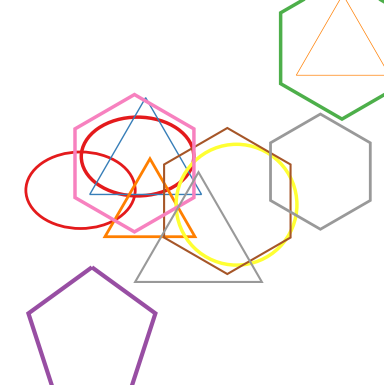[{"shape": "oval", "thickness": 2, "radius": 0.71, "center": [0.209, 0.506]}, {"shape": "oval", "thickness": 2.5, "radius": 0.73, "center": [0.357, 0.593]}, {"shape": "triangle", "thickness": 1, "radius": 0.84, "center": [0.378, 0.579]}, {"shape": "hexagon", "thickness": 2.5, "radius": 0.92, "center": [0.888, 0.875]}, {"shape": "pentagon", "thickness": 3, "radius": 0.87, "center": [0.239, 0.132]}, {"shape": "triangle", "thickness": 0.5, "radius": 0.7, "center": [0.891, 0.874]}, {"shape": "triangle", "thickness": 2, "radius": 0.67, "center": [0.39, 0.453]}, {"shape": "circle", "thickness": 2.5, "radius": 0.78, "center": [0.614, 0.468]}, {"shape": "hexagon", "thickness": 1.5, "radius": 0.95, "center": [0.59, 0.478]}, {"shape": "hexagon", "thickness": 2.5, "radius": 0.89, "center": [0.349, 0.576]}, {"shape": "hexagon", "thickness": 2, "radius": 0.75, "center": [0.832, 0.554]}, {"shape": "triangle", "thickness": 1.5, "radius": 0.95, "center": [0.516, 0.363]}]